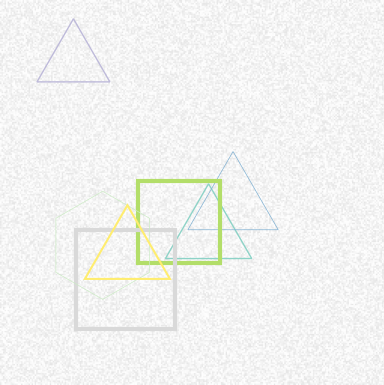[{"shape": "triangle", "thickness": 1, "radius": 0.65, "center": [0.542, 0.393]}, {"shape": "triangle", "thickness": 1, "radius": 0.55, "center": [0.191, 0.842]}, {"shape": "triangle", "thickness": 0.5, "radius": 0.68, "center": [0.605, 0.471]}, {"shape": "square", "thickness": 3, "radius": 0.53, "center": [0.465, 0.424]}, {"shape": "square", "thickness": 3, "radius": 0.64, "center": [0.326, 0.273]}, {"shape": "hexagon", "thickness": 0.5, "radius": 0.7, "center": [0.267, 0.363]}, {"shape": "triangle", "thickness": 1.5, "radius": 0.64, "center": [0.331, 0.339]}]